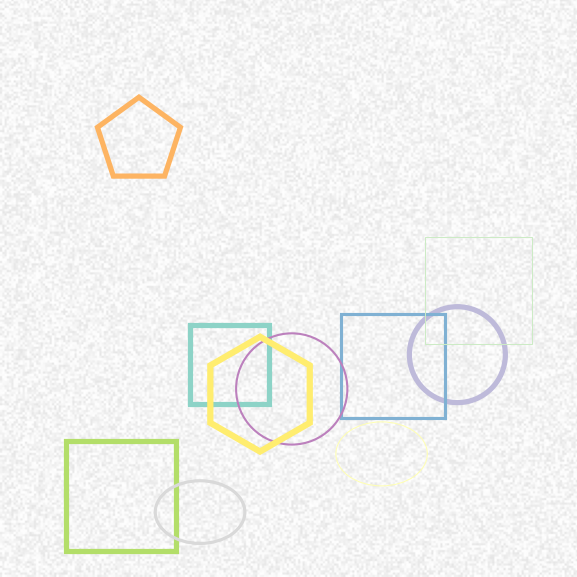[{"shape": "square", "thickness": 2.5, "radius": 0.34, "center": [0.397, 0.368]}, {"shape": "oval", "thickness": 0.5, "radius": 0.4, "center": [0.661, 0.213]}, {"shape": "circle", "thickness": 2.5, "radius": 0.42, "center": [0.792, 0.385]}, {"shape": "square", "thickness": 1.5, "radius": 0.45, "center": [0.68, 0.366]}, {"shape": "pentagon", "thickness": 2.5, "radius": 0.38, "center": [0.241, 0.755]}, {"shape": "square", "thickness": 2.5, "radius": 0.48, "center": [0.21, 0.14]}, {"shape": "oval", "thickness": 1.5, "radius": 0.39, "center": [0.346, 0.112]}, {"shape": "circle", "thickness": 1, "radius": 0.48, "center": [0.505, 0.326]}, {"shape": "square", "thickness": 0.5, "radius": 0.46, "center": [0.829, 0.496]}, {"shape": "hexagon", "thickness": 3, "radius": 0.5, "center": [0.45, 0.317]}]